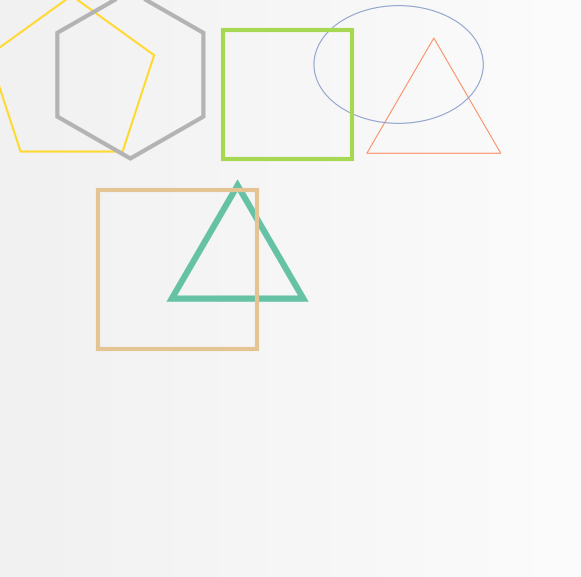[{"shape": "triangle", "thickness": 3, "radius": 0.65, "center": [0.409, 0.547]}, {"shape": "triangle", "thickness": 0.5, "radius": 0.67, "center": [0.746, 0.8]}, {"shape": "oval", "thickness": 0.5, "radius": 0.73, "center": [0.686, 0.887]}, {"shape": "square", "thickness": 2, "radius": 0.55, "center": [0.495, 0.836]}, {"shape": "pentagon", "thickness": 1, "radius": 0.75, "center": [0.123, 0.857]}, {"shape": "square", "thickness": 2, "radius": 0.69, "center": [0.305, 0.532]}, {"shape": "hexagon", "thickness": 2, "radius": 0.73, "center": [0.224, 0.87]}]